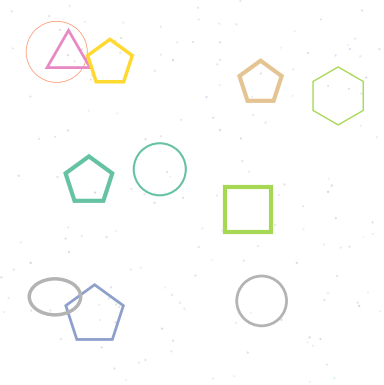[{"shape": "pentagon", "thickness": 3, "radius": 0.32, "center": [0.231, 0.53]}, {"shape": "circle", "thickness": 1.5, "radius": 0.34, "center": [0.415, 0.56]}, {"shape": "circle", "thickness": 0.5, "radius": 0.4, "center": [0.147, 0.865]}, {"shape": "pentagon", "thickness": 2, "radius": 0.39, "center": [0.246, 0.182]}, {"shape": "triangle", "thickness": 2, "radius": 0.32, "center": [0.178, 0.857]}, {"shape": "hexagon", "thickness": 1, "radius": 0.38, "center": [0.878, 0.751]}, {"shape": "square", "thickness": 3, "radius": 0.3, "center": [0.644, 0.456]}, {"shape": "pentagon", "thickness": 2.5, "radius": 0.3, "center": [0.286, 0.837]}, {"shape": "pentagon", "thickness": 3, "radius": 0.29, "center": [0.677, 0.785]}, {"shape": "circle", "thickness": 2, "radius": 0.32, "center": [0.68, 0.218]}, {"shape": "oval", "thickness": 2.5, "radius": 0.33, "center": [0.143, 0.229]}]